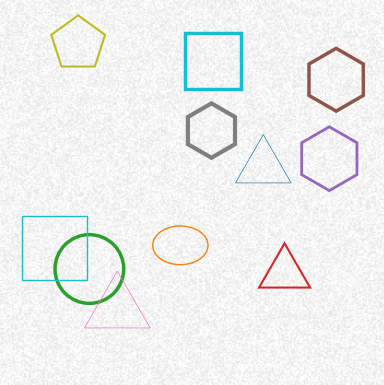[{"shape": "triangle", "thickness": 0.5, "radius": 0.42, "center": [0.684, 0.567]}, {"shape": "oval", "thickness": 1, "radius": 0.36, "center": [0.468, 0.363]}, {"shape": "circle", "thickness": 2.5, "radius": 0.45, "center": [0.232, 0.301]}, {"shape": "triangle", "thickness": 1.5, "radius": 0.38, "center": [0.739, 0.291]}, {"shape": "hexagon", "thickness": 2, "radius": 0.41, "center": [0.855, 0.588]}, {"shape": "hexagon", "thickness": 2.5, "radius": 0.41, "center": [0.873, 0.793]}, {"shape": "triangle", "thickness": 0.5, "radius": 0.49, "center": [0.305, 0.197]}, {"shape": "hexagon", "thickness": 3, "radius": 0.35, "center": [0.549, 0.661]}, {"shape": "pentagon", "thickness": 1.5, "radius": 0.37, "center": [0.203, 0.887]}, {"shape": "square", "thickness": 2.5, "radius": 0.36, "center": [0.553, 0.841]}, {"shape": "square", "thickness": 1, "radius": 0.42, "center": [0.142, 0.355]}]